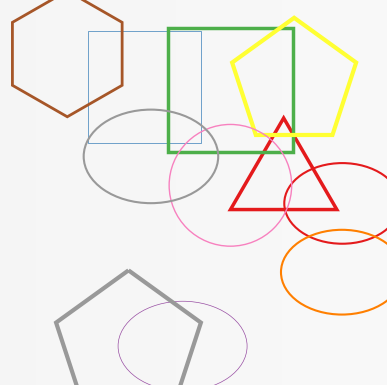[{"shape": "oval", "thickness": 1.5, "radius": 0.75, "center": [0.883, 0.472]}, {"shape": "triangle", "thickness": 2.5, "radius": 0.79, "center": [0.732, 0.535]}, {"shape": "square", "thickness": 0.5, "radius": 0.73, "center": [0.373, 0.774]}, {"shape": "square", "thickness": 2.5, "radius": 0.81, "center": [0.595, 0.767]}, {"shape": "oval", "thickness": 0.5, "radius": 0.83, "center": [0.471, 0.101]}, {"shape": "oval", "thickness": 1.5, "radius": 0.79, "center": [0.882, 0.293]}, {"shape": "pentagon", "thickness": 3, "radius": 0.84, "center": [0.759, 0.786]}, {"shape": "hexagon", "thickness": 2, "radius": 0.82, "center": [0.174, 0.86]}, {"shape": "circle", "thickness": 1, "radius": 0.79, "center": [0.595, 0.519]}, {"shape": "pentagon", "thickness": 3, "radius": 0.98, "center": [0.332, 0.101]}, {"shape": "oval", "thickness": 1.5, "radius": 0.87, "center": [0.39, 0.594]}]